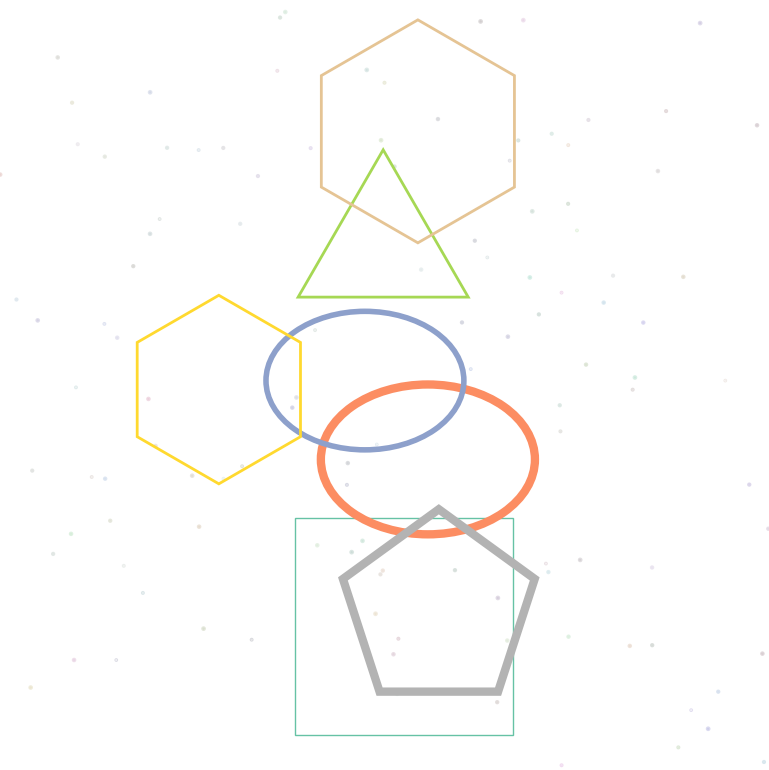[{"shape": "square", "thickness": 0.5, "radius": 0.71, "center": [0.525, 0.186]}, {"shape": "oval", "thickness": 3, "radius": 0.7, "center": [0.556, 0.403]}, {"shape": "oval", "thickness": 2, "radius": 0.64, "center": [0.474, 0.506]}, {"shape": "triangle", "thickness": 1, "radius": 0.64, "center": [0.498, 0.678]}, {"shape": "hexagon", "thickness": 1, "radius": 0.61, "center": [0.284, 0.494]}, {"shape": "hexagon", "thickness": 1, "radius": 0.72, "center": [0.543, 0.829]}, {"shape": "pentagon", "thickness": 3, "radius": 0.65, "center": [0.57, 0.208]}]